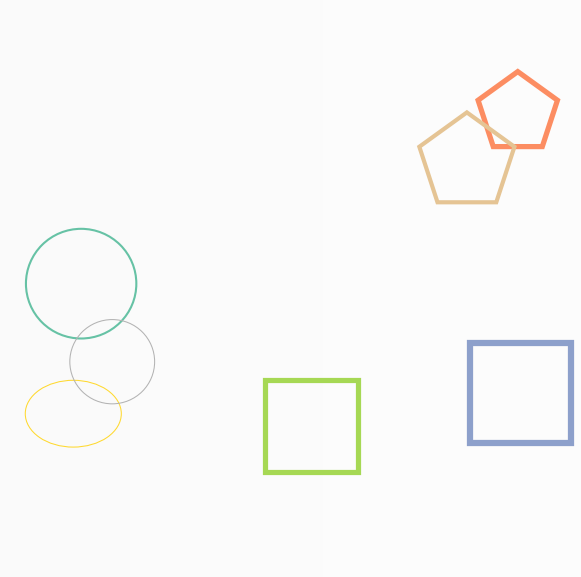[{"shape": "circle", "thickness": 1, "radius": 0.47, "center": [0.14, 0.508]}, {"shape": "pentagon", "thickness": 2.5, "radius": 0.36, "center": [0.891, 0.803]}, {"shape": "square", "thickness": 3, "radius": 0.43, "center": [0.895, 0.318]}, {"shape": "square", "thickness": 2.5, "radius": 0.4, "center": [0.536, 0.262]}, {"shape": "oval", "thickness": 0.5, "radius": 0.41, "center": [0.126, 0.283]}, {"shape": "pentagon", "thickness": 2, "radius": 0.43, "center": [0.803, 0.718]}, {"shape": "circle", "thickness": 0.5, "radius": 0.36, "center": [0.193, 0.373]}]